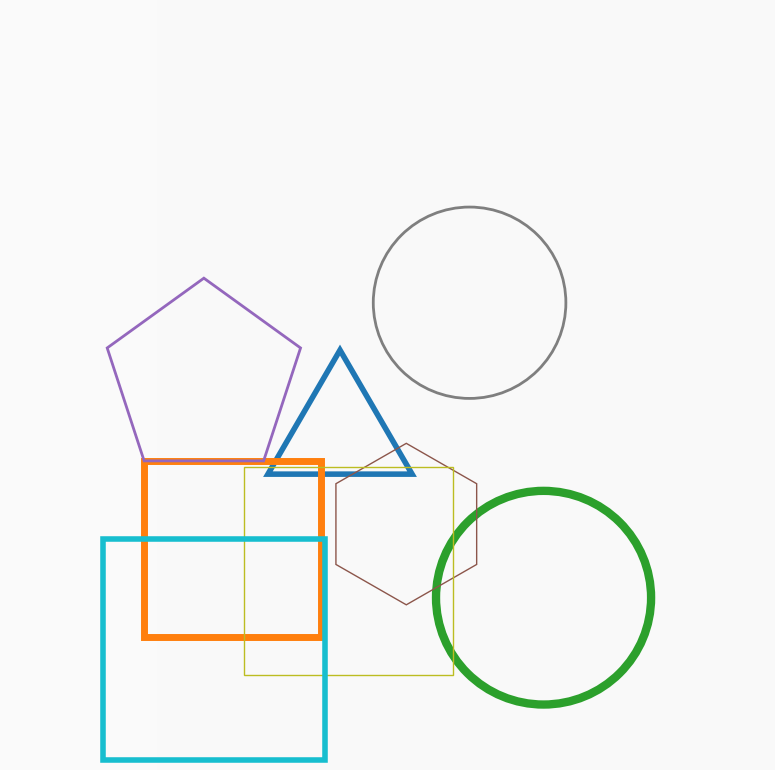[{"shape": "triangle", "thickness": 2, "radius": 0.54, "center": [0.439, 0.438]}, {"shape": "square", "thickness": 2.5, "radius": 0.57, "center": [0.3, 0.287]}, {"shape": "circle", "thickness": 3, "radius": 0.69, "center": [0.701, 0.224]}, {"shape": "pentagon", "thickness": 1, "radius": 0.66, "center": [0.263, 0.508]}, {"shape": "hexagon", "thickness": 0.5, "radius": 0.52, "center": [0.524, 0.319]}, {"shape": "circle", "thickness": 1, "radius": 0.62, "center": [0.606, 0.607]}, {"shape": "square", "thickness": 0.5, "radius": 0.67, "center": [0.45, 0.258]}, {"shape": "square", "thickness": 2, "radius": 0.72, "center": [0.276, 0.157]}]